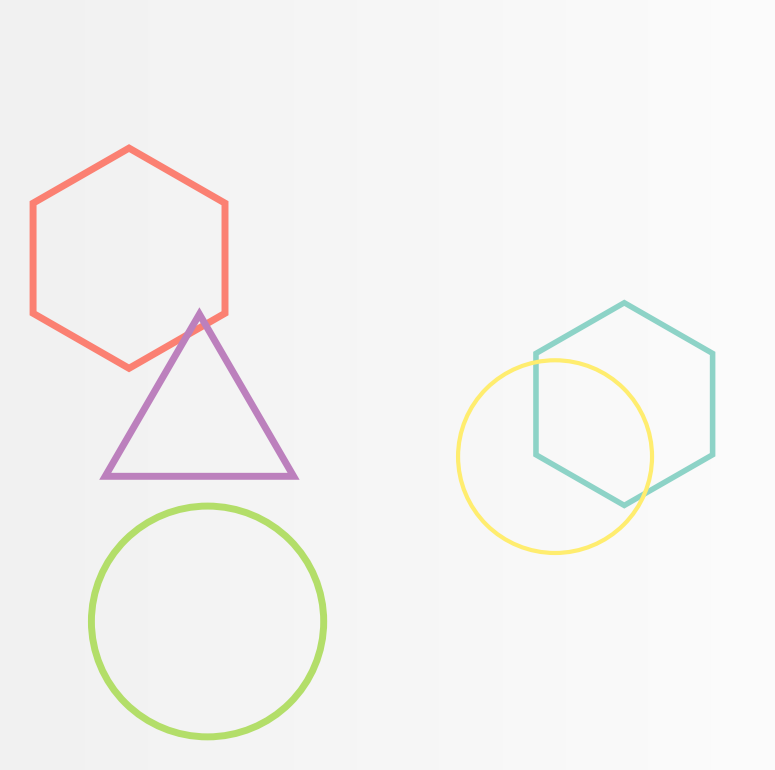[{"shape": "hexagon", "thickness": 2, "radius": 0.66, "center": [0.806, 0.475]}, {"shape": "hexagon", "thickness": 2.5, "radius": 0.71, "center": [0.166, 0.665]}, {"shape": "circle", "thickness": 2.5, "radius": 0.75, "center": [0.268, 0.193]}, {"shape": "triangle", "thickness": 2.5, "radius": 0.7, "center": [0.257, 0.452]}, {"shape": "circle", "thickness": 1.5, "radius": 0.63, "center": [0.716, 0.407]}]